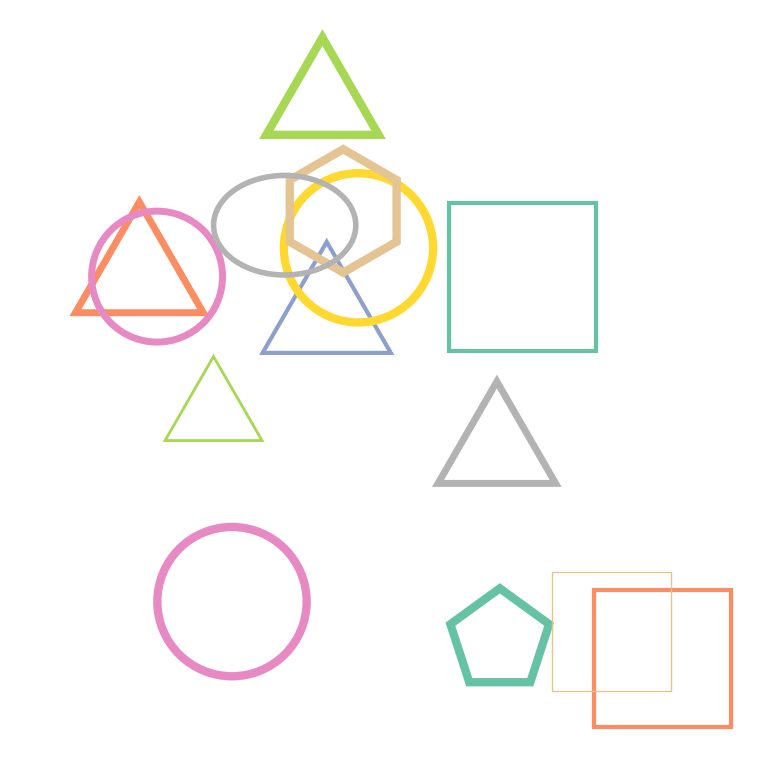[{"shape": "pentagon", "thickness": 3, "radius": 0.34, "center": [0.649, 0.169]}, {"shape": "square", "thickness": 1.5, "radius": 0.48, "center": [0.679, 0.64]}, {"shape": "triangle", "thickness": 2.5, "radius": 0.48, "center": [0.181, 0.642]}, {"shape": "square", "thickness": 1.5, "radius": 0.44, "center": [0.861, 0.144]}, {"shape": "triangle", "thickness": 1.5, "radius": 0.48, "center": [0.424, 0.59]}, {"shape": "circle", "thickness": 2.5, "radius": 0.43, "center": [0.204, 0.641]}, {"shape": "circle", "thickness": 3, "radius": 0.48, "center": [0.301, 0.219]}, {"shape": "triangle", "thickness": 3, "radius": 0.42, "center": [0.419, 0.867]}, {"shape": "triangle", "thickness": 1, "radius": 0.36, "center": [0.277, 0.464]}, {"shape": "circle", "thickness": 3, "radius": 0.48, "center": [0.466, 0.678]}, {"shape": "hexagon", "thickness": 3, "radius": 0.4, "center": [0.446, 0.726]}, {"shape": "square", "thickness": 0.5, "radius": 0.39, "center": [0.794, 0.18]}, {"shape": "triangle", "thickness": 2.5, "radius": 0.44, "center": [0.645, 0.416]}, {"shape": "oval", "thickness": 2, "radius": 0.46, "center": [0.37, 0.708]}]